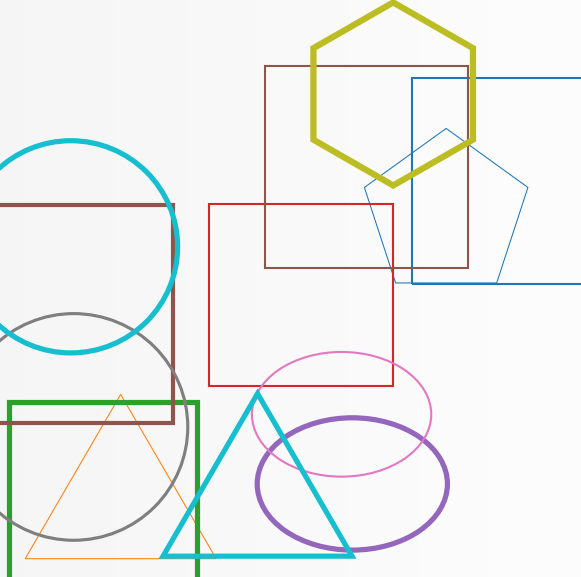[{"shape": "square", "thickness": 1, "radius": 0.89, "center": [0.889, 0.686]}, {"shape": "pentagon", "thickness": 0.5, "radius": 0.74, "center": [0.768, 0.629]}, {"shape": "triangle", "thickness": 0.5, "radius": 0.95, "center": [0.208, 0.127]}, {"shape": "square", "thickness": 2.5, "radius": 0.81, "center": [0.177, 0.141]}, {"shape": "square", "thickness": 1, "radius": 0.79, "center": [0.518, 0.488]}, {"shape": "oval", "thickness": 2.5, "radius": 0.82, "center": [0.606, 0.161]}, {"shape": "square", "thickness": 2, "radius": 0.95, "center": [0.108, 0.455]}, {"shape": "square", "thickness": 1, "radius": 0.88, "center": [0.63, 0.71]}, {"shape": "oval", "thickness": 1, "radius": 0.77, "center": [0.588, 0.282]}, {"shape": "circle", "thickness": 1.5, "radius": 0.98, "center": [0.127, 0.26]}, {"shape": "hexagon", "thickness": 3, "radius": 0.79, "center": [0.676, 0.836]}, {"shape": "triangle", "thickness": 2.5, "radius": 0.94, "center": [0.443, 0.13]}, {"shape": "circle", "thickness": 2.5, "radius": 0.92, "center": [0.122, 0.572]}]